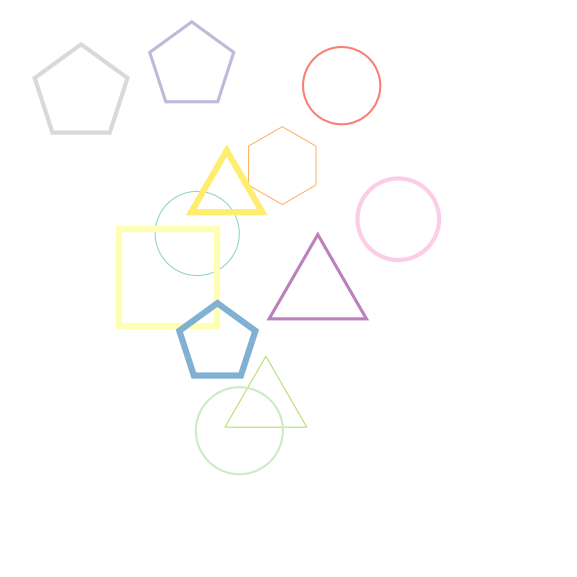[{"shape": "circle", "thickness": 0.5, "radius": 0.36, "center": [0.341, 0.595]}, {"shape": "square", "thickness": 3, "radius": 0.42, "center": [0.29, 0.519]}, {"shape": "pentagon", "thickness": 1.5, "radius": 0.38, "center": [0.332, 0.885]}, {"shape": "circle", "thickness": 1, "radius": 0.33, "center": [0.592, 0.851]}, {"shape": "pentagon", "thickness": 3, "radius": 0.35, "center": [0.376, 0.405]}, {"shape": "hexagon", "thickness": 0.5, "radius": 0.34, "center": [0.489, 0.712]}, {"shape": "triangle", "thickness": 0.5, "radius": 0.41, "center": [0.46, 0.3]}, {"shape": "circle", "thickness": 2, "radius": 0.35, "center": [0.69, 0.62]}, {"shape": "pentagon", "thickness": 2, "radius": 0.42, "center": [0.14, 0.838]}, {"shape": "triangle", "thickness": 1.5, "radius": 0.49, "center": [0.55, 0.496]}, {"shape": "circle", "thickness": 1, "radius": 0.38, "center": [0.415, 0.253]}, {"shape": "triangle", "thickness": 3, "radius": 0.36, "center": [0.393, 0.667]}]